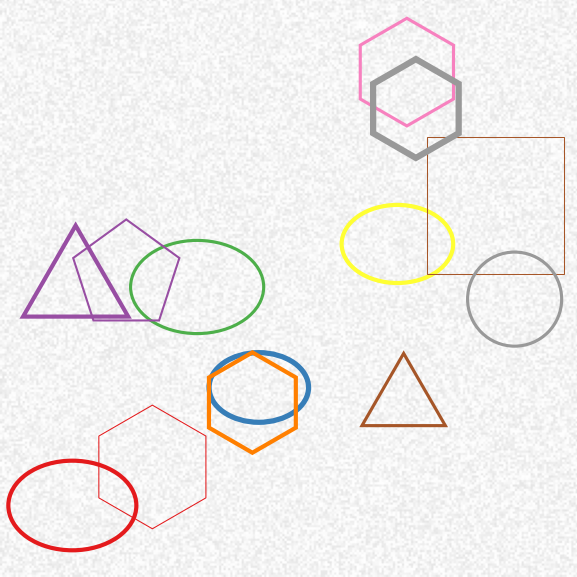[{"shape": "hexagon", "thickness": 0.5, "radius": 0.54, "center": [0.264, 0.191]}, {"shape": "oval", "thickness": 2, "radius": 0.55, "center": [0.125, 0.124]}, {"shape": "oval", "thickness": 2.5, "radius": 0.43, "center": [0.448, 0.328]}, {"shape": "oval", "thickness": 1.5, "radius": 0.58, "center": [0.341, 0.502]}, {"shape": "pentagon", "thickness": 1, "radius": 0.48, "center": [0.219, 0.522]}, {"shape": "triangle", "thickness": 2, "radius": 0.53, "center": [0.131, 0.503]}, {"shape": "hexagon", "thickness": 2, "radius": 0.43, "center": [0.437, 0.302]}, {"shape": "oval", "thickness": 2, "radius": 0.48, "center": [0.688, 0.577]}, {"shape": "triangle", "thickness": 1.5, "radius": 0.42, "center": [0.699, 0.304]}, {"shape": "square", "thickness": 0.5, "radius": 0.6, "center": [0.858, 0.643]}, {"shape": "hexagon", "thickness": 1.5, "radius": 0.47, "center": [0.705, 0.874]}, {"shape": "hexagon", "thickness": 3, "radius": 0.43, "center": [0.72, 0.811]}, {"shape": "circle", "thickness": 1.5, "radius": 0.41, "center": [0.891, 0.481]}]